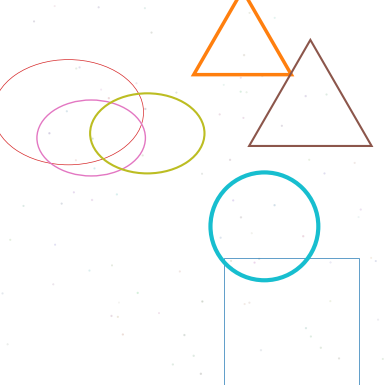[{"shape": "square", "thickness": 0.5, "radius": 0.87, "center": [0.757, 0.155]}, {"shape": "triangle", "thickness": 2.5, "radius": 0.73, "center": [0.63, 0.879]}, {"shape": "oval", "thickness": 0.5, "radius": 0.98, "center": [0.178, 0.709]}, {"shape": "triangle", "thickness": 1.5, "radius": 0.92, "center": [0.806, 0.713]}, {"shape": "oval", "thickness": 1, "radius": 0.7, "center": [0.237, 0.642]}, {"shape": "oval", "thickness": 1.5, "radius": 0.74, "center": [0.383, 0.654]}, {"shape": "circle", "thickness": 3, "radius": 0.7, "center": [0.687, 0.412]}]